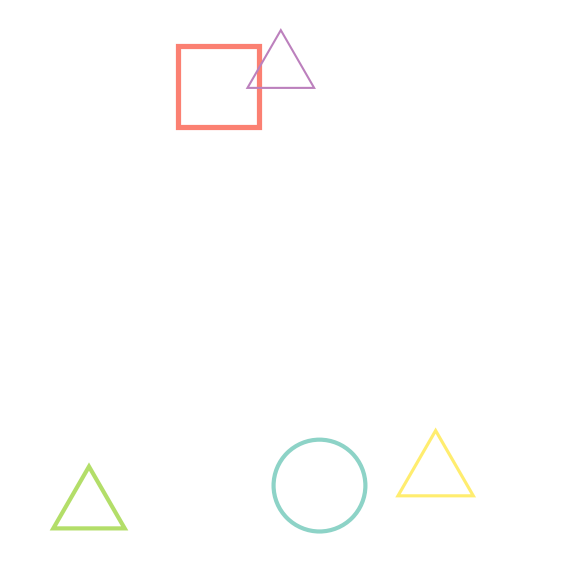[{"shape": "circle", "thickness": 2, "radius": 0.4, "center": [0.553, 0.158]}, {"shape": "square", "thickness": 2.5, "radius": 0.35, "center": [0.379, 0.85]}, {"shape": "triangle", "thickness": 2, "radius": 0.36, "center": [0.154, 0.12]}, {"shape": "triangle", "thickness": 1, "radius": 0.33, "center": [0.486, 0.88]}, {"shape": "triangle", "thickness": 1.5, "radius": 0.38, "center": [0.754, 0.178]}]